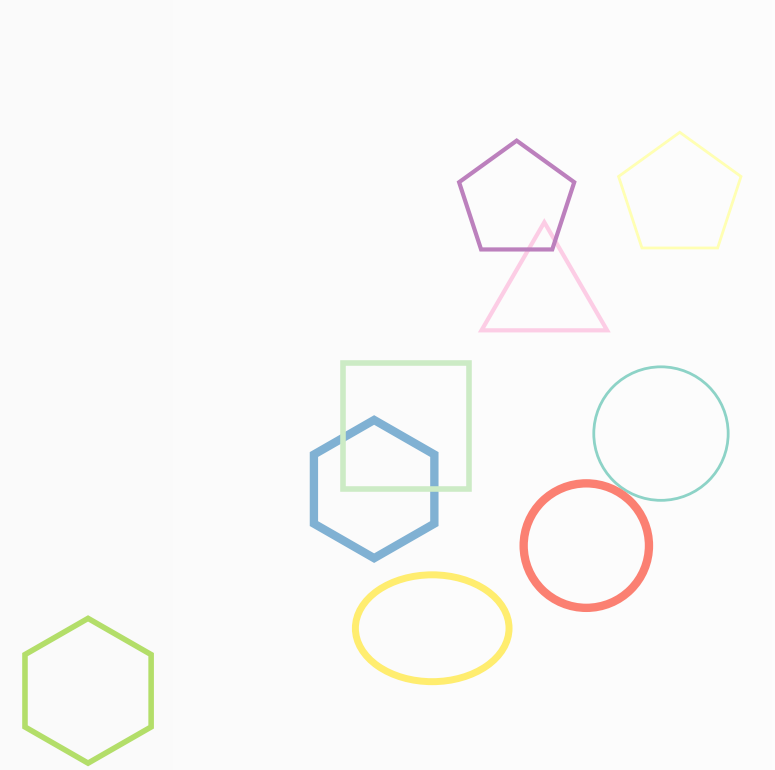[{"shape": "circle", "thickness": 1, "radius": 0.43, "center": [0.853, 0.437]}, {"shape": "pentagon", "thickness": 1, "radius": 0.42, "center": [0.877, 0.745]}, {"shape": "circle", "thickness": 3, "radius": 0.4, "center": [0.757, 0.291]}, {"shape": "hexagon", "thickness": 3, "radius": 0.45, "center": [0.483, 0.365]}, {"shape": "hexagon", "thickness": 2, "radius": 0.47, "center": [0.114, 0.103]}, {"shape": "triangle", "thickness": 1.5, "radius": 0.47, "center": [0.702, 0.618]}, {"shape": "pentagon", "thickness": 1.5, "radius": 0.39, "center": [0.667, 0.739]}, {"shape": "square", "thickness": 2, "radius": 0.41, "center": [0.524, 0.446]}, {"shape": "oval", "thickness": 2.5, "radius": 0.5, "center": [0.558, 0.184]}]